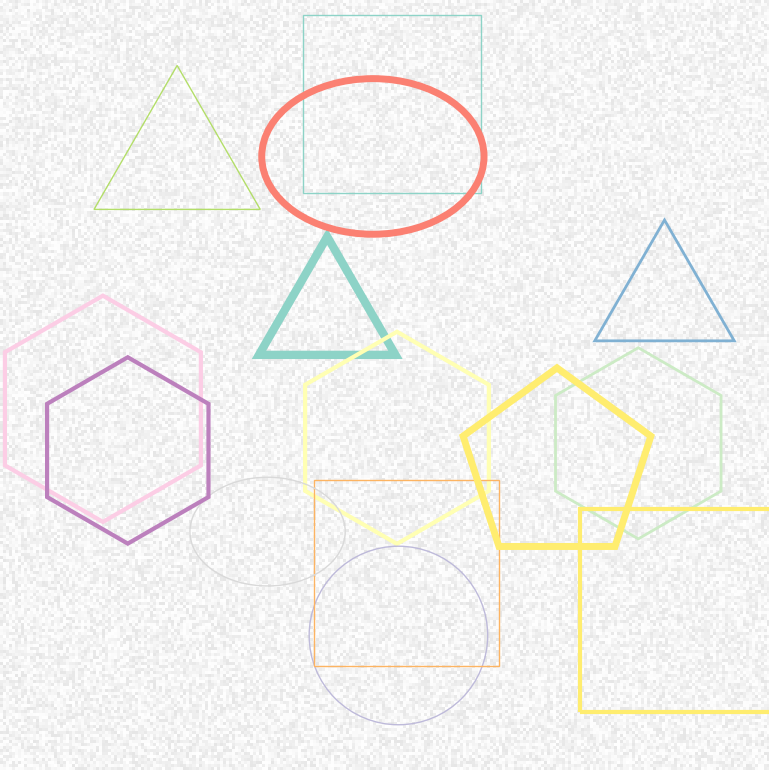[{"shape": "triangle", "thickness": 3, "radius": 0.51, "center": [0.425, 0.59]}, {"shape": "square", "thickness": 0.5, "radius": 0.58, "center": [0.509, 0.865]}, {"shape": "hexagon", "thickness": 1.5, "radius": 0.69, "center": [0.516, 0.431]}, {"shape": "circle", "thickness": 0.5, "radius": 0.58, "center": [0.517, 0.175]}, {"shape": "oval", "thickness": 2.5, "radius": 0.72, "center": [0.484, 0.797]}, {"shape": "triangle", "thickness": 1, "radius": 0.52, "center": [0.863, 0.61]}, {"shape": "square", "thickness": 0.5, "radius": 0.6, "center": [0.528, 0.256]}, {"shape": "triangle", "thickness": 0.5, "radius": 0.62, "center": [0.23, 0.79]}, {"shape": "hexagon", "thickness": 1.5, "radius": 0.73, "center": [0.134, 0.469]}, {"shape": "oval", "thickness": 0.5, "radius": 0.5, "center": [0.347, 0.31]}, {"shape": "hexagon", "thickness": 1.5, "radius": 0.61, "center": [0.166, 0.415]}, {"shape": "hexagon", "thickness": 1, "radius": 0.62, "center": [0.829, 0.424]}, {"shape": "pentagon", "thickness": 2.5, "radius": 0.64, "center": [0.723, 0.394]}, {"shape": "square", "thickness": 1.5, "radius": 0.66, "center": [0.886, 0.207]}]